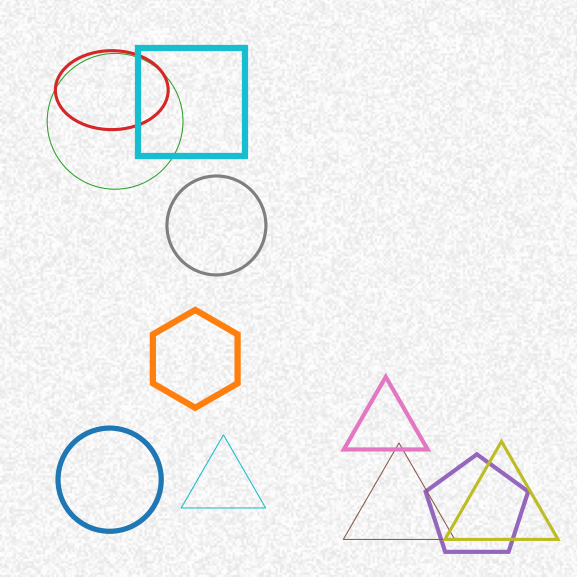[{"shape": "circle", "thickness": 2.5, "radius": 0.45, "center": [0.19, 0.169]}, {"shape": "hexagon", "thickness": 3, "radius": 0.42, "center": [0.338, 0.378]}, {"shape": "circle", "thickness": 0.5, "radius": 0.59, "center": [0.199, 0.789]}, {"shape": "oval", "thickness": 1.5, "radius": 0.49, "center": [0.194, 0.843]}, {"shape": "pentagon", "thickness": 2, "radius": 0.47, "center": [0.826, 0.119]}, {"shape": "triangle", "thickness": 0.5, "radius": 0.56, "center": [0.691, 0.121]}, {"shape": "triangle", "thickness": 2, "radius": 0.42, "center": [0.668, 0.263]}, {"shape": "circle", "thickness": 1.5, "radius": 0.43, "center": [0.375, 0.609]}, {"shape": "triangle", "thickness": 1.5, "radius": 0.57, "center": [0.868, 0.122]}, {"shape": "triangle", "thickness": 0.5, "radius": 0.42, "center": [0.387, 0.162]}, {"shape": "square", "thickness": 3, "radius": 0.46, "center": [0.332, 0.823]}]